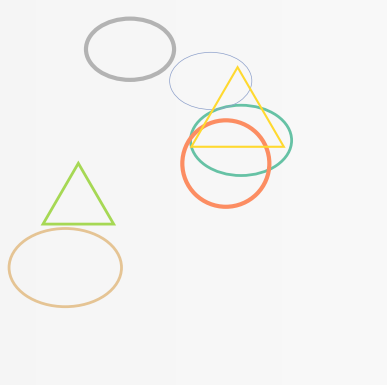[{"shape": "oval", "thickness": 2, "radius": 0.65, "center": [0.622, 0.635]}, {"shape": "circle", "thickness": 3, "radius": 0.56, "center": [0.583, 0.575]}, {"shape": "oval", "thickness": 0.5, "radius": 0.53, "center": [0.544, 0.79]}, {"shape": "triangle", "thickness": 2, "radius": 0.53, "center": [0.202, 0.471]}, {"shape": "triangle", "thickness": 1.5, "radius": 0.69, "center": [0.613, 0.688]}, {"shape": "oval", "thickness": 2, "radius": 0.73, "center": [0.168, 0.305]}, {"shape": "oval", "thickness": 3, "radius": 0.57, "center": [0.336, 0.872]}]